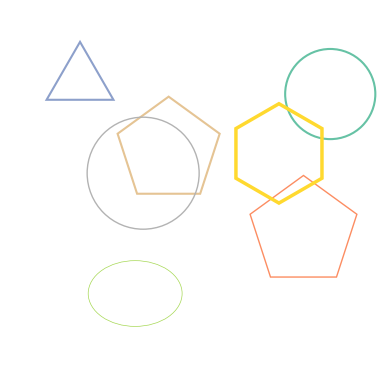[{"shape": "circle", "thickness": 1.5, "radius": 0.59, "center": [0.858, 0.756]}, {"shape": "pentagon", "thickness": 1, "radius": 0.73, "center": [0.788, 0.398]}, {"shape": "triangle", "thickness": 1.5, "radius": 0.5, "center": [0.208, 0.791]}, {"shape": "oval", "thickness": 0.5, "radius": 0.61, "center": [0.351, 0.238]}, {"shape": "hexagon", "thickness": 2.5, "radius": 0.65, "center": [0.725, 0.602]}, {"shape": "pentagon", "thickness": 1.5, "radius": 0.7, "center": [0.438, 0.61]}, {"shape": "circle", "thickness": 1, "radius": 0.73, "center": [0.372, 0.55]}]